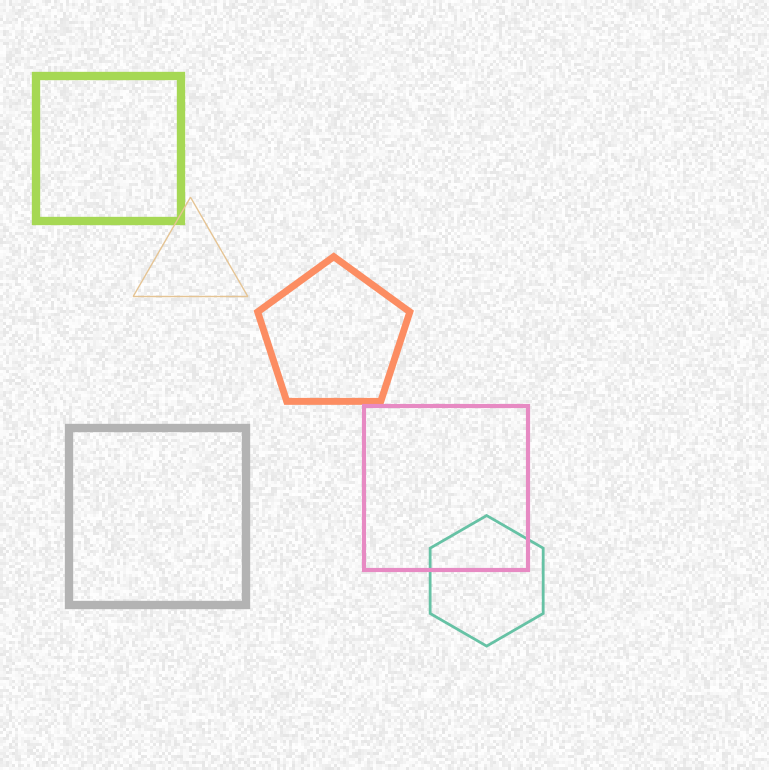[{"shape": "hexagon", "thickness": 1, "radius": 0.42, "center": [0.632, 0.246]}, {"shape": "pentagon", "thickness": 2.5, "radius": 0.52, "center": [0.433, 0.563]}, {"shape": "square", "thickness": 1.5, "radius": 0.53, "center": [0.579, 0.366]}, {"shape": "square", "thickness": 3, "radius": 0.47, "center": [0.141, 0.807]}, {"shape": "triangle", "thickness": 0.5, "radius": 0.43, "center": [0.247, 0.658]}, {"shape": "square", "thickness": 3, "radius": 0.57, "center": [0.205, 0.329]}]